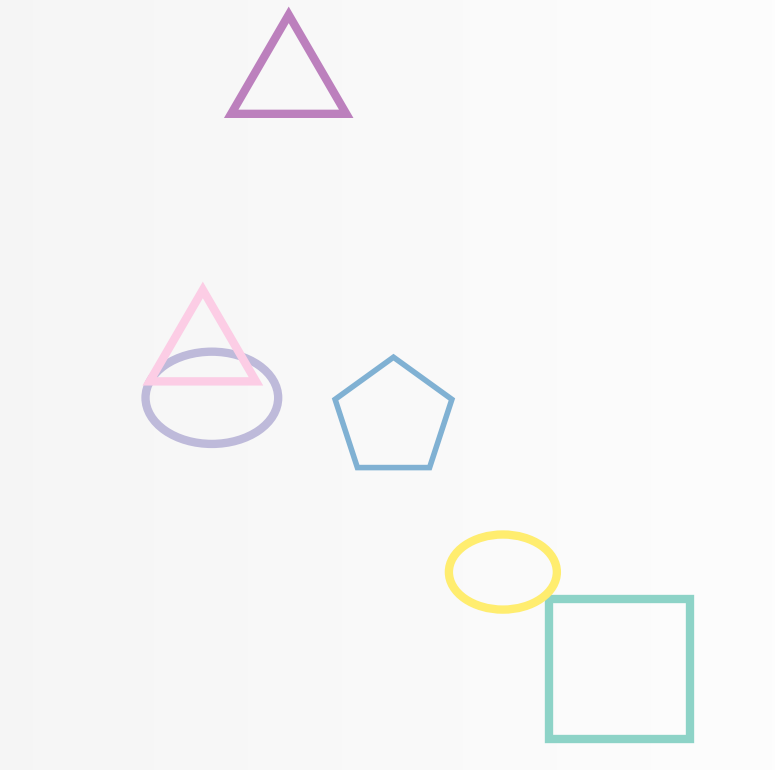[{"shape": "square", "thickness": 3, "radius": 0.45, "center": [0.8, 0.132]}, {"shape": "oval", "thickness": 3, "radius": 0.43, "center": [0.273, 0.483]}, {"shape": "pentagon", "thickness": 2, "radius": 0.4, "center": [0.508, 0.457]}, {"shape": "triangle", "thickness": 3, "radius": 0.4, "center": [0.262, 0.544]}, {"shape": "triangle", "thickness": 3, "radius": 0.43, "center": [0.373, 0.895]}, {"shape": "oval", "thickness": 3, "radius": 0.35, "center": [0.649, 0.257]}]